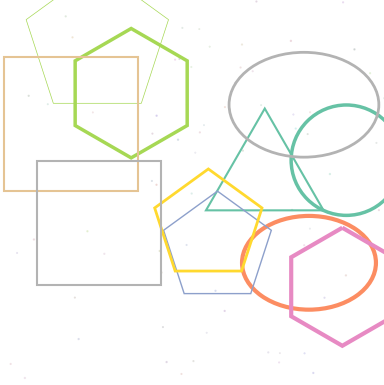[{"shape": "triangle", "thickness": 1.5, "radius": 0.88, "center": [0.688, 0.542]}, {"shape": "circle", "thickness": 2.5, "radius": 0.72, "center": [0.9, 0.584]}, {"shape": "oval", "thickness": 3, "radius": 0.87, "center": [0.803, 0.317]}, {"shape": "pentagon", "thickness": 1, "radius": 0.74, "center": [0.565, 0.356]}, {"shape": "hexagon", "thickness": 3, "radius": 0.77, "center": [0.889, 0.255]}, {"shape": "hexagon", "thickness": 2.5, "radius": 0.84, "center": [0.341, 0.758]}, {"shape": "pentagon", "thickness": 0.5, "radius": 0.97, "center": [0.253, 0.889]}, {"shape": "pentagon", "thickness": 2, "radius": 0.73, "center": [0.541, 0.415]}, {"shape": "square", "thickness": 1.5, "radius": 0.87, "center": [0.184, 0.678]}, {"shape": "oval", "thickness": 2, "radius": 0.97, "center": [0.789, 0.728]}, {"shape": "square", "thickness": 1.5, "radius": 0.81, "center": [0.257, 0.421]}]